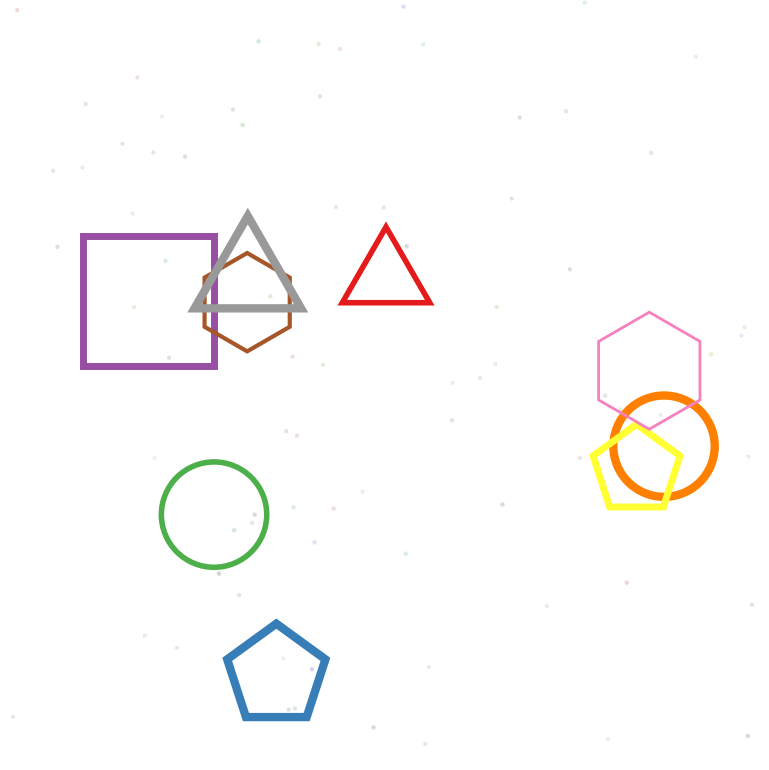[{"shape": "triangle", "thickness": 2, "radius": 0.33, "center": [0.501, 0.64]}, {"shape": "pentagon", "thickness": 3, "radius": 0.34, "center": [0.359, 0.123]}, {"shape": "circle", "thickness": 2, "radius": 0.34, "center": [0.278, 0.332]}, {"shape": "square", "thickness": 2.5, "radius": 0.42, "center": [0.193, 0.609]}, {"shape": "circle", "thickness": 3, "radius": 0.33, "center": [0.862, 0.421]}, {"shape": "pentagon", "thickness": 2.5, "radius": 0.3, "center": [0.827, 0.39]}, {"shape": "hexagon", "thickness": 1.5, "radius": 0.32, "center": [0.321, 0.608]}, {"shape": "hexagon", "thickness": 1, "radius": 0.38, "center": [0.843, 0.519]}, {"shape": "triangle", "thickness": 3, "radius": 0.4, "center": [0.322, 0.64]}]